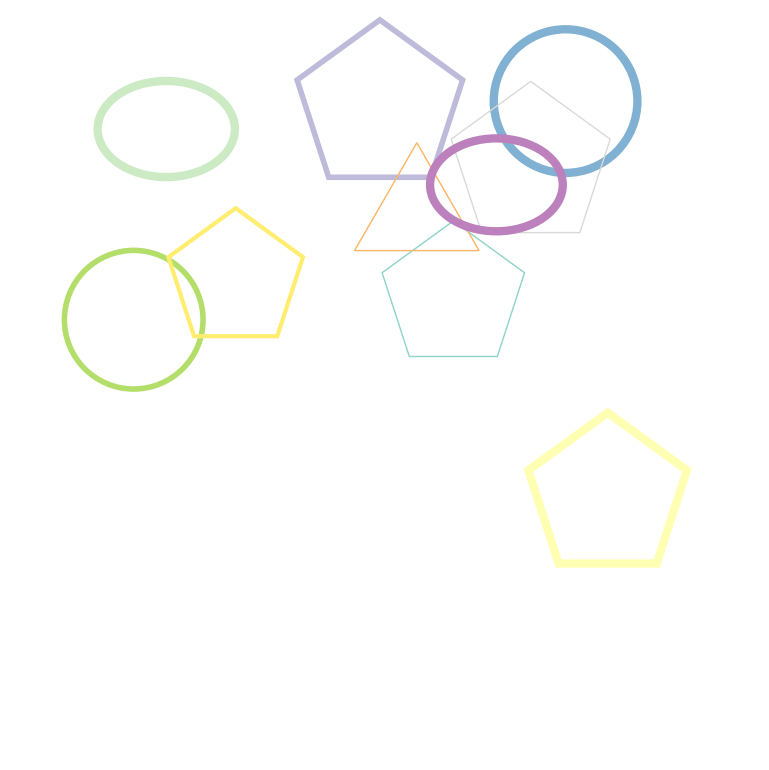[{"shape": "pentagon", "thickness": 0.5, "radius": 0.49, "center": [0.589, 0.616]}, {"shape": "pentagon", "thickness": 3, "radius": 0.54, "center": [0.789, 0.356]}, {"shape": "pentagon", "thickness": 2, "radius": 0.56, "center": [0.493, 0.861]}, {"shape": "circle", "thickness": 3, "radius": 0.47, "center": [0.735, 0.869]}, {"shape": "triangle", "thickness": 0.5, "radius": 0.47, "center": [0.541, 0.721]}, {"shape": "circle", "thickness": 2, "radius": 0.45, "center": [0.174, 0.585]}, {"shape": "pentagon", "thickness": 0.5, "radius": 0.54, "center": [0.689, 0.786]}, {"shape": "oval", "thickness": 3, "radius": 0.43, "center": [0.645, 0.76]}, {"shape": "oval", "thickness": 3, "radius": 0.45, "center": [0.216, 0.832]}, {"shape": "pentagon", "thickness": 1.5, "radius": 0.46, "center": [0.306, 0.638]}]